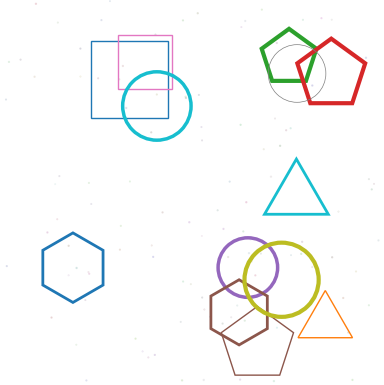[{"shape": "hexagon", "thickness": 2, "radius": 0.45, "center": [0.189, 0.305]}, {"shape": "square", "thickness": 1, "radius": 0.5, "center": [0.336, 0.793]}, {"shape": "triangle", "thickness": 1, "radius": 0.41, "center": [0.845, 0.164]}, {"shape": "pentagon", "thickness": 3, "radius": 0.37, "center": [0.751, 0.85]}, {"shape": "pentagon", "thickness": 3, "radius": 0.46, "center": [0.86, 0.807]}, {"shape": "circle", "thickness": 2.5, "radius": 0.39, "center": [0.644, 0.305]}, {"shape": "pentagon", "thickness": 1, "radius": 0.49, "center": [0.669, 0.105]}, {"shape": "hexagon", "thickness": 2, "radius": 0.42, "center": [0.621, 0.189]}, {"shape": "square", "thickness": 1, "radius": 0.35, "center": [0.376, 0.84]}, {"shape": "circle", "thickness": 0.5, "radius": 0.37, "center": [0.772, 0.809]}, {"shape": "circle", "thickness": 3, "radius": 0.48, "center": [0.731, 0.273]}, {"shape": "triangle", "thickness": 2, "radius": 0.48, "center": [0.77, 0.491]}, {"shape": "circle", "thickness": 2.5, "radius": 0.44, "center": [0.407, 0.725]}]